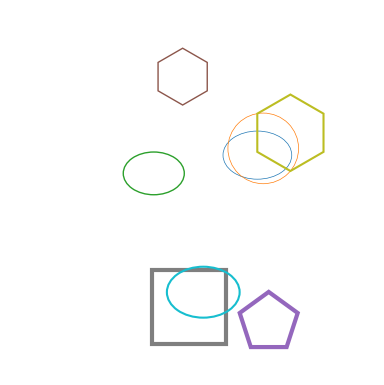[{"shape": "oval", "thickness": 0.5, "radius": 0.45, "center": [0.669, 0.597]}, {"shape": "circle", "thickness": 0.5, "radius": 0.46, "center": [0.684, 0.615]}, {"shape": "oval", "thickness": 1, "radius": 0.4, "center": [0.399, 0.55]}, {"shape": "pentagon", "thickness": 3, "radius": 0.4, "center": [0.698, 0.163]}, {"shape": "hexagon", "thickness": 1, "radius": 0.37, "center": [0.474, 0.801]}, {"shape": "square", "thickness": 3, "radius": 0.48, "center": [0.491, 0.202]}, {"shape": "hexagon", "thickness": 1.5, "radius": 0.5, "center": [0.754, 0.655]}, {"shape": "oval", "thickness": 1.5, "radius": 0.47, "center": [0.528, 0.241]}]